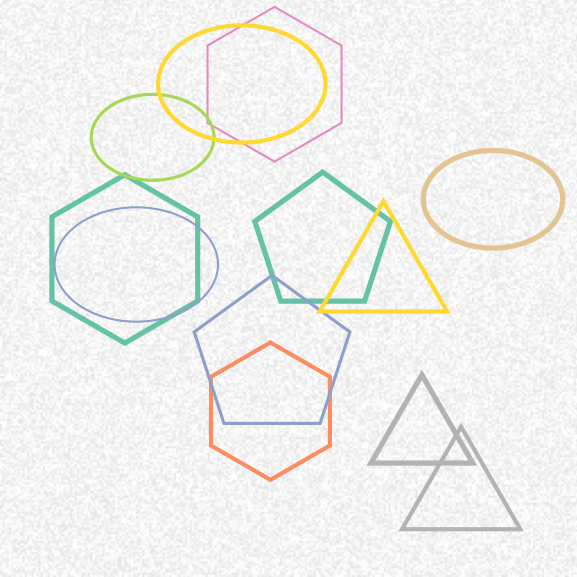[{"shape": "hexagon", "thickness": 2.5, "radius": 0.73, "center": [0.216, 0.551]}, {"shape": "pentagon", "thickness": 2.5, "radius": 0.62, "center": [0.559, 0.578]}, {"shape": "hexagon", "thickness": 2, "radius": 0.59, "center": [0.468, 0.287]}, {"shape": "oval", "thickness": 1, "radius": 0.71, "center": [0.236, 0.541]}, {"shape": "pentagon", "thickness": 1.5, "radius": 0.71, "center": [0.471, 0.381]}, {"shape": "hexagon", "thickness": 1, "radius": 0.67, "center": [0.475, 0.853]}, {"shape": "oval", "thickness": 1.5, "radius": 0.53, "center": [0.264, 0.761]}, {"shape": "oval", "thickness": 2, "radius": 0.72, "center": [0.419, 0.854]}, {"shape": "triangle", "thickness": 2, "radius": 0.64, "center": [0.664, 0.523]}, {"shape": "oval", "thickness": 2.5, "radius": 0.6, "center": [0.854, 0.654]}, {"shape": "triangle", "thickness": 2, "radius": 0.59, "center": [0.798, 0.142]}, {"shape": "triangle", "thickness": 2.5, "radius": 0.51, "center": [0.73, 0.248]}]